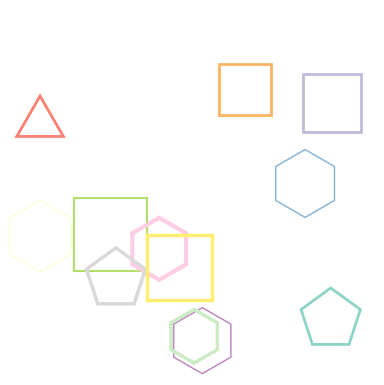[{"shape": "pentagon", "thickness": 2, "radius": 0.4, "center": [0.859, 0.171]}, {"shape": "hexagon", "thickness": 0.5, "radius": 0.47, "center": [0.105, 0.386]}, {"shape": "square", "thickness": 2, "radius": 0.37, "center": [0.863, 0.732]}, {"shape": "triangle", "thickness": 2, "radius": 0.35, "center": [0.104, 0.681]}, {"shape": "hexagon", "thickness": 1, "radius": 0.44, "center": [0.792, 0.523]}, {"shape": "square", "thickness": 2, "radius": 0.33, "center": [0.637, 0.768]}, {"shape": "square", "thickness": 1.5, "radius": 0.47, "center": [0.286, 0.39]}, {"shape": "hexagon", "thickness": 3, "radius": 0.4, "center": [0.413, 0.354]}, {"shape": "pentagon", "thickness": 2.5, "radius": 0.4, "center": [0.301, 0.276]}, {"shape": "hexagon", "thickness": 1, "radius": 0.43, "center": [0.525, 0.115]}, {"shape": "hexagon", "thickness": 2.5, "radius": 0.35, "center": [0.504, 0.127]}, {"shape": "square", "thickness": 2.5, "radius": 0.42, "center": [0.467, 0.305]}]